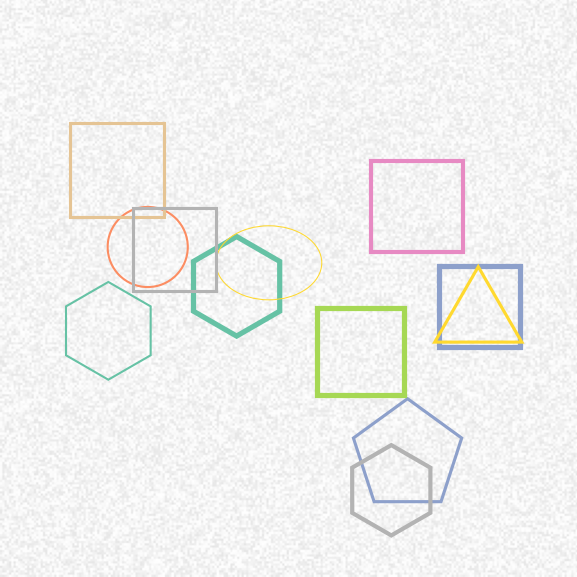[{"shape": "hexagon", "thickness": 1, "radius": 0.42, "center": [0.188, 0.426]}, {"shape": "hexagon", "thickness": 2.5, "radius": 0.43, "center": [0.41, 0.503]}, {"shape": "circle", "thickness": 1, "radius": 0.35, "center": [0.256, 0.571]}, {"shape": "square", "thickness": 2.5, "radius": 0.35, "center": [0.831, 0.469]}, {"shape": "pentagon", "thickness": 1.5, "radius": 0.49, "center": [0.706, 0.21]}, {"shape": "square", "thickness": 2, "radius": 0.4, "center": [0.722, 0.642]}, {"shape": "square", "thickness": 2.5, "radius": 0.38, "center": [0.624, 0.391]}, {"shape": "oval", "thickness": 0.5, "radius": 0.46, "center": [0.466, 0.544]}, {"shape": "triangle", "thickness": 1.5, "radius": 0.44, "center": [0.828, 0.45]}, {"shape": "square", "thickness": 1.5, "radius": 0.41, "center": [0.203, 0.704]}, {"shape": "square", "thickness": 1.5, "radius": 0.36, "center": [0.302, 0.567]}, {"shape": "hexagon", "thickness": 2, "radius": 0.39, "center": [0.678, 0.15]}]